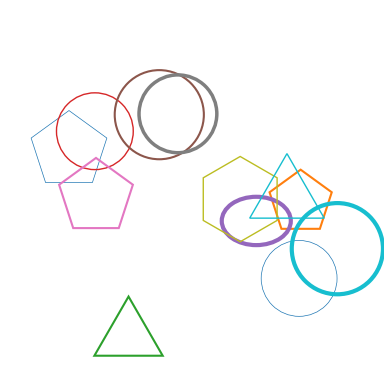[{"shape": "pentagon", "thickness": 0.5, "radius": 0.52, "center": [0.179, 0.609]}, {"shape": "circle", "thickness": 0.5, "radius": 0.49, "center": [0.777, 0.277]}, {"shape": "pentagon", "thickness": 1.5, "radius": 0.42, "center": [0.781, 0.474]}, {"shape": "triangle", "thickness": 1.5, "radius": 0.51, "center": [0.334, 0.127]}, {"shape": "circle", "thickness": 1, "radius": 0.5, "center": [0.246, 0.659]}, {"shape": "oval", "thickness": 3, "radius": 0.45, "center": [0.666, 0.426]}, {"shape": "circle", "thickness": 1.5, "radius": 0.58, "center": [0.414, 0.702]}, {"shape": "pentagon", "thickness": 1.5, "radius": 0.5, "center": [0.249, 0.489]}, {"shape": "circle", "thickness": 2.5, "radius": 0.51, "center": [0.462, 0.704]}, {"shape": "hexagon", "thickness": 1, "radius": 0.55, "center": [0.624, 0.483]}, {"shape": "triangle", "thickness": 1, "radius": 0.56, "center": [0.745, 0.489]}, {"shape": "circle", "thickness": 3, "radius": 0.59, "center": [0.876, 0.354]}]